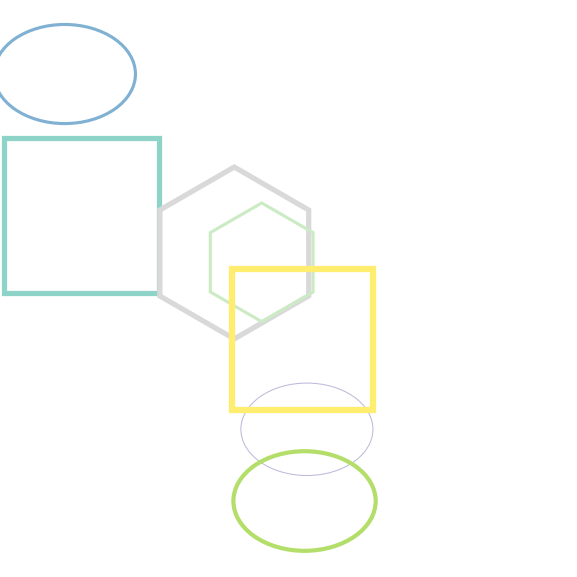[{"shape": "square", "thickness": 2.5, "radius": 0.67, "center": [0.141, 0.626]}, {"shape": "oval", "thickness": 0.5, "radius": 0.57, "center": [0.531, 0.256]}, {"shape": "oval", "thickness": 1.5, "radius": 0.61, "center": [0.112, 0.871]}, {"shape": "oval", "thickness": 2, "radius": 0.62, "center": [0.527, 0.132]}, {"shape": "hexagon", "thickness": 2.5, "radius": 0.74, "center": [0.406, 0.561]}, {"shape": "hexagon", "thickness": 1.5, "radius": 0.51, "center": [0.453, 0.545]}, {"shape": "square", "thickness": 3, "radius": 0.61, "center": [0.524, 0.411]}]